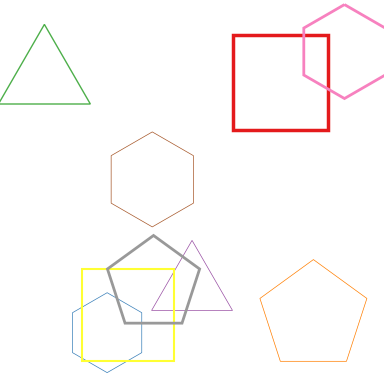[{"shape": "square", "thickness": 2.5, "radius": 0.62, "center": [0.729, 0.787]}, {"shape": "hexagon", "thickness": 0.5, "radius": 0.52, "center": [0.278, 0.136]}, {"shape": "triangle", "thickness": 1, "radius": 0.69, "center": [0.115, 0.799]}, {"shape": "triangle", "thickness": 0.5, "radius": 0.61, "center": [0.499, 0.254]}, {"shape": "pentagon", "thickness": 0.5, "radius": 0.73, "center": [0.814, 0.18]}, {"shape": "square", "thickness": 1.5, "radius": 0.6, "center": [0.333, 0.182]}, {"shape": "hexagon", "thickness": 0.5, "radius": 0.62, "center": [0.396, 0.534]}, {"shape": "hexagon", "thickness": 2, "radius": 0.61, "center": [0.895, 0.866]}, {"shape": "pentagon", "thickness": 2, "radius": 0.63, "center": [0.399, 0.262]}]